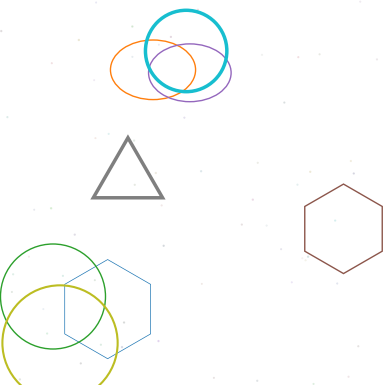[{"shape": "hexagon", "thickness": 0.5, "radius": 0.64, "center": [0.28, 0.197]}, {"shape": "oval", "thickness": 1, "radius": 0.55, "center": [0.397, 0.819]}, {"shape": "circle", "thickness": 1, "radius": 0.68, "center": [0.138, 0.23]}, {"shape": "oval", "thickness": 1, "radius": 0.54, "center": [0.493, 0.811]}, {"shape": "hexagon", "thickness": 1, "radius": 0.58, "center": [0.892, 0.406]}, {"shape": "triangle", "thickness": 2.5, "radius": 0.52, "center": [0.332, 0.538]}, {"shape": "circle", "thickness": 1.5, "radius": 0.75, "center": [0.156, 0.109]}, {"shape": "circle", "thickness": 2.5, "radius": 0.53, "center": [0.483, 0.868]}]